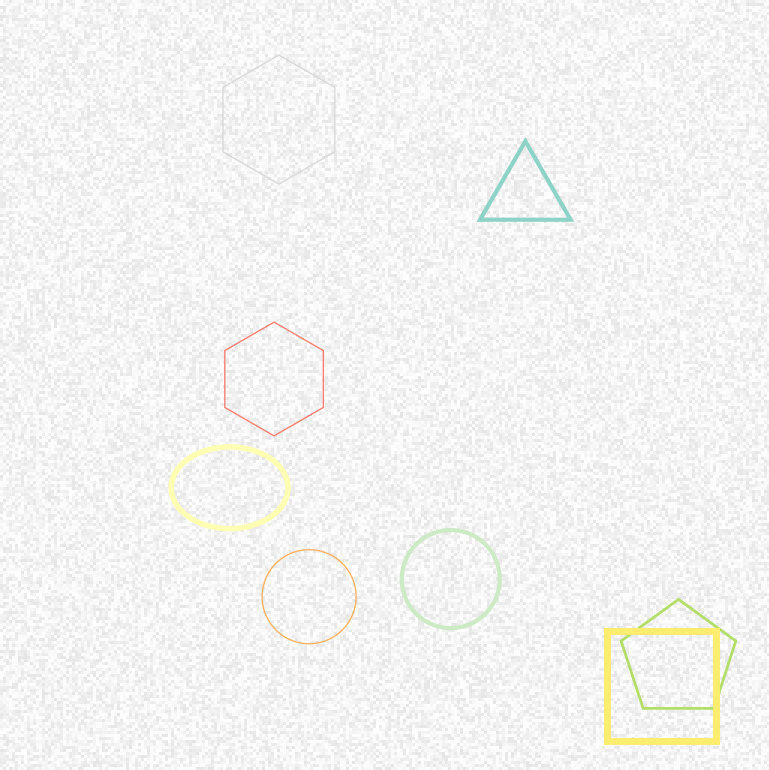[{"shape": "triangle", "thickness": 1.5, "radius": 0.34, "center": [0.682, 0.749]}, {"shape": "oval", "thickness": 2, "radius": 0.38, "center": [0.298, 0.367]}, {"shape": "hexagon", "thickness": 0.5, "radius": 0.37, "center": [0.356, 0.508]}, {"shape": "circle", "thickness": 0.5, "radius": 0.31, "center": [0.401, 0.225]}, {"shape": "pentagon", "thickness": 1, "radius": 0.39, "center": [0.881, 0.143]}, {"shape": "hexagon", "thickness": 0.5, "radius": 0.42, "center": [0.362, 0.845]}, {"shape": "circle", "thickness": 1.5, "radius": 0.32, "center": [0.585, 0.248]}, {"shape": "square", "thickness": 2.5, "radius": 0.36, "center": [0.859, 0.109]}]